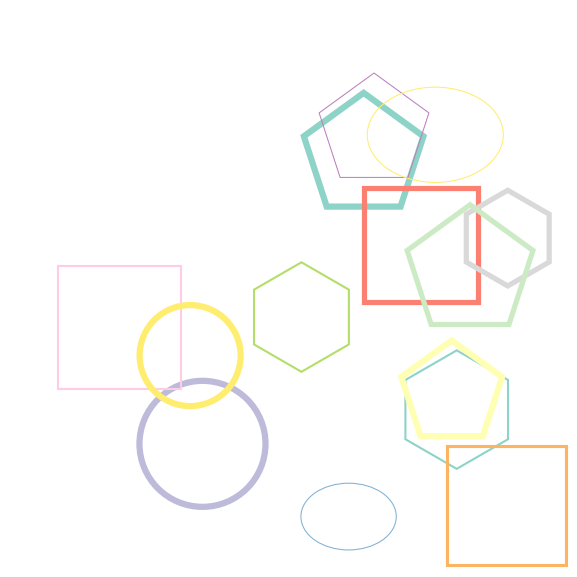[{"shape": "pentagon", "thickness": 3, "radius": 0.54, "center": [0.63, 0.729]}, {"shape": "hexagon", "thickness": 1, "radius": 0.51, "center": [0.791, 0.29]}, {"shape": "pentagon", "thickness": 3, "radius": 0.46, "center": [0.782, 0.318]}, {"shape": "circle", "thickness": 3, "radius": 0.55, "center": [0.351, 0.231]}, {"shape": "square", "thickness": 2.5, "radius": 0.49, "center": [0.729, 0.575]}, {"shape": "oval", "thickness": 0.5, "radius": 0.41, "center": [0.604, 0.105]}, {"shape": "square", "thickness": 1.5, "radius": 0.51, "center": [0.877, 0.124]}, {"shape": "hexagon", "thickness": 1, "radius": 0.47, "center": [0.522, 0.45]}, {"shape": "square", "thickness": 1, "radius": 0.54, "center": [0.207, 0.432]}, {"shape": "hexagon", "thickness": 2.5, "radius": 0.41, "center": [0.879, 0.587]}, {"shape": "pentagon", "thickness": 0.5, "radius": 0.5, "center": [0.648, 0.773]}, {"shape": "pentagon", "thickness": 2.5, "radius": 0.57, "center": [0.814, 0.53]}, {"shape": "circle", "thickness": 3, "radius": 0.44, "center": [0.329, 0.383]}, {"shape": "oval", "thickness": 0.5, "radius": 0.59, "center": [0.754, 0.766]}]